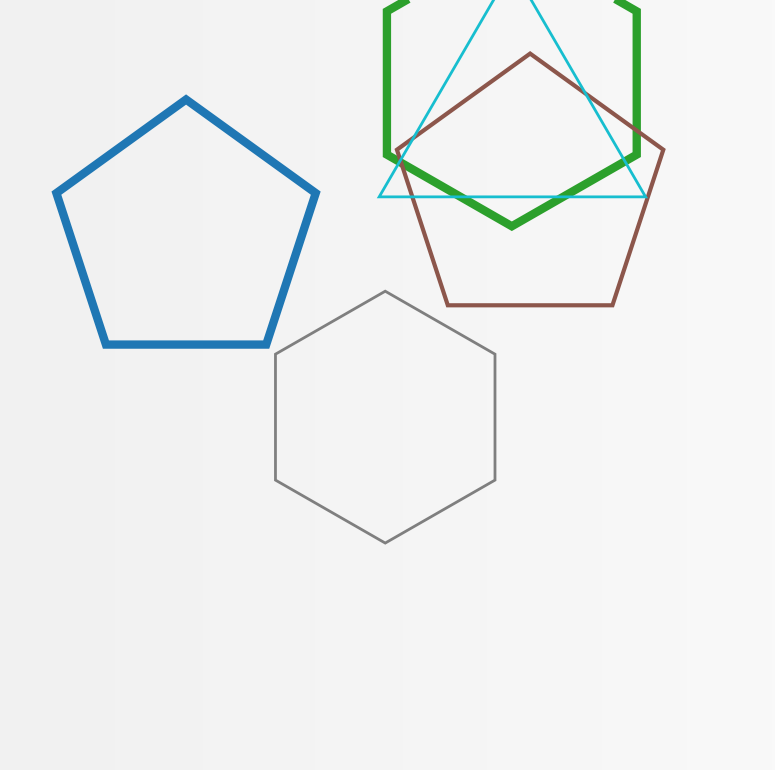[{"shape": "pentagon", "thickness": 3, "radius": 0.88, "center": [0.24, 0.695]}, {"shape": "hexagon", "thickness": 3, "radius": 0.93, "center": [0.66, 0.892]}, {"shape": "pentagon", "thickness": 1.5, "radius": 0.9, "center": [0.684, 0.75]}, {"shape": "hexagon", "thickness": 1, "radius": 0.82, "center": [0.497, 0.458]}, {"shape": "triangle", "thickness": 1, "radius": 0.99, "center": [0.661, 0.844]}]